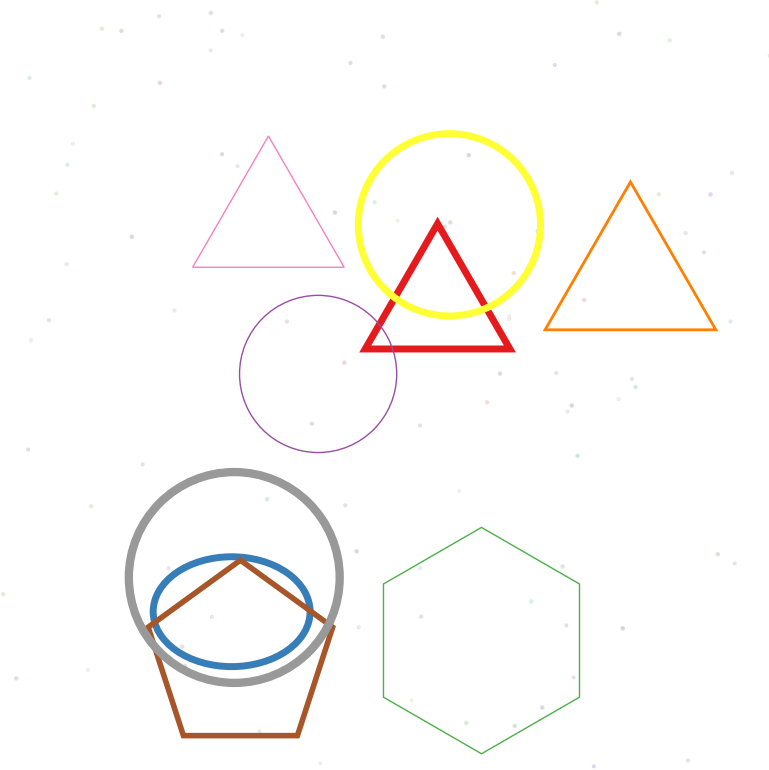[{"shape": "triangle", "thickness": 2.5, "radius": 0.54, "center": [0.568, 0.601]}, {"shape": "oval", "thickness": 2.5, "radius": 0.51, "center": [0.301, 0.206]}, {"shape": "hexagon", "thickness": 0.5, "radius": 0.73, "center": [0.625, 0.168]}, {"shape": "circle", "thickness": 0.5, "radius": 0.51, "center": [0.413, 0.514]}, {"shape": "triangle", "thickness": 1, "radius": 0.64, "center": [0.819, 0.636]}, {"shape": "circle", "thickness": 2.5, "radius": 0.59, "center": [0.584, 0.708]}, {"shape": "pentagon", "thickness": 2, "radius": 0.63, "center": [0.312, 0.147]}, {"shape": "triangle", "thickness": 0.5, "radius": 0.57, "center": [0.349, 0.71]}, {"shape": "circle", "thickness": 3, "radius": 0.68, "center": [0.304, 0.25]}]